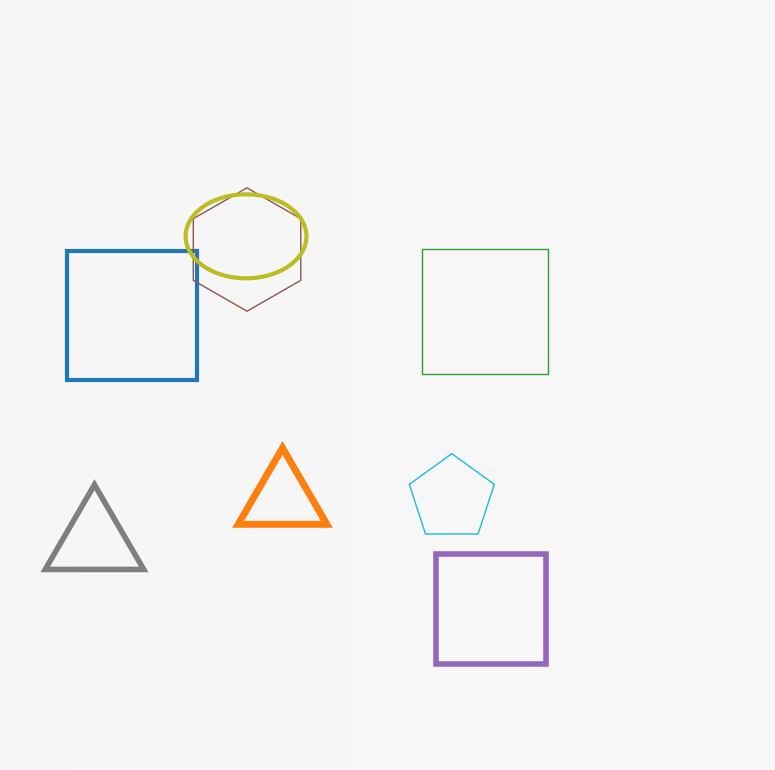[{"shape": "square", "thickness": 1.5, "radius": 0.42, "center": [0.171, 0.59]}, {"shape": "triangle", "thickness": 2.5, "radius": 0.33, "center": [0.365, 0.352]}, {"shape": "square", "thickness": 0.5, "radius": 0.41, "center": [0.625, 0.595]}, {"shape": "square", "thickness": 2, "radius": 0.36, "center": [0.633, 0.209]}, {"shape": "hexagon", "thickness": 0.5, "radius": 0.4, "center": [0.319, 0.676]}, {"shape": "triangle", "thickness": 2, "radius": 0.37, "center": [0.122, 0.297]}, {"shape": "oval", "thickness": 1.5, "radius": 0.39, "center": [0.317, 0.693]}, {"shape": "pentagon", "thickness": 0.5, "radius": 0.29, "center": [0.583, 0.353]}]